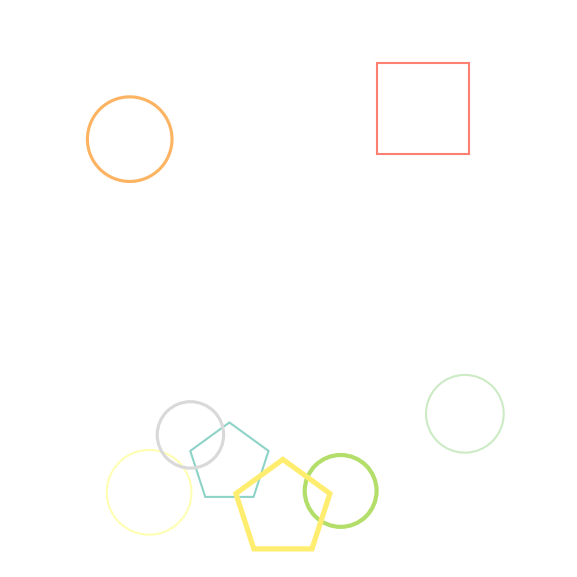[{"shape": "pentagon", "thickness": 1, "radius": 0.36, "center": [0.397, 0.196]}, {"shape": "circle", "thickness": 1, "radius": 0.37, "center": [0.258, 0.147]}, {"shape": "square", "thickness": 1, "radius": 0.4, "center": [0.733, 0.811]}, {"shape": "circle", "thickness": 1.5, "radius": 0.37, "center": [0.225, 0.758]}, {"shape": "circle", "thickness": 2, "radius": 0.31, "center": [0.59, 0.149]}, {"shape": "circle", "thickness": 1.5, "radius": 0.29, "center": [0.33, 0.246]}, {"shape": "circle", "thickness": 1, "radius": 0.34, "center": [0.805, 0.283]}, {"shape": "pentagon", "thickness": 2.5, "radius": 0.43, "center": [0.49, 0.118]}]